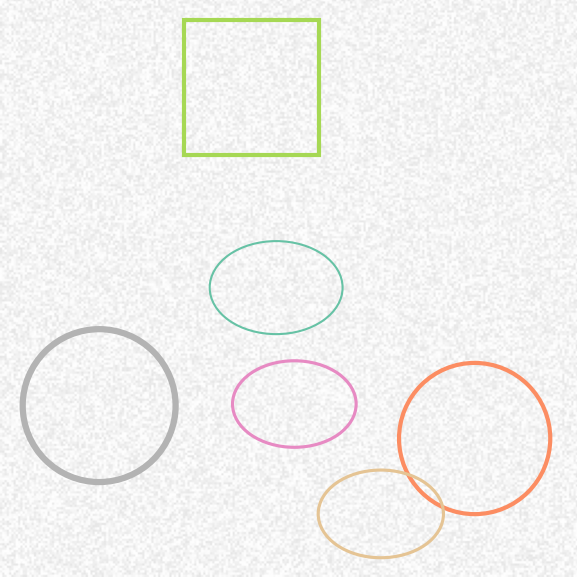[{"shape": "oval", "thickness": 1, "radius": 0.58, "center": [0.478, 0.501]}, {"shape": "circle", "thickness": 2, "radius": 0.65, "center": [0.822, 0.24]}, {"shape": "oval", "thickness": 1.5, "radius": 0.54, "center": [0.51, 0.3]}, {"shape": "square", "thickness": 2, "radius": 0.58, "center": [0.436, 0.847]}, {"shape": "oval", "thickness": 1.5, "radius": 0.54, "center": [0.659, 0.109]}, {"shape": "circle", "thickness": 3, "radius": 0.66, "center": [0.172, 0.297]}]